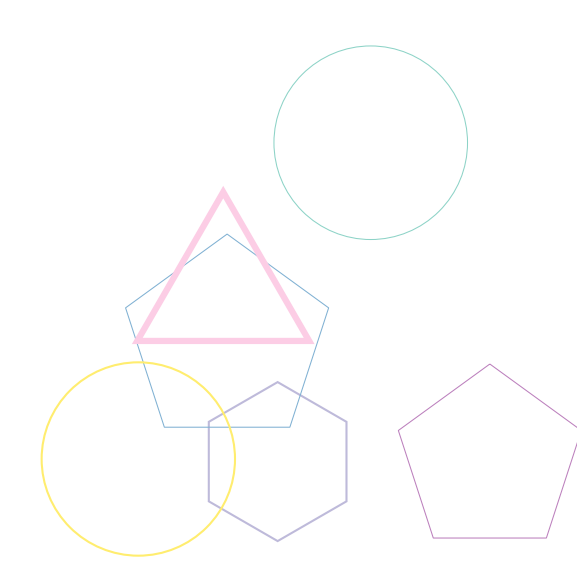[{"shape": "circle", "thickness": 0.5, "radius": 0.84, "center": [0.642, 0.752]}, {"shape": "hexagon", "thickness": 1, "radius": 0.69, "center": [0.481, 0.2]}, {"shape": "pentagon", "thickness": 0.5, "radius": 0.92, "center": [0.393, 0.409]}, {"shape": "triangle", "thickness": 3, "radius": 0.86, "center": [0.387, 0.495]}, {"shape": "pentagon", "thickness": 0.5, "radius": 0.83, "center": [0.848, 0.202]}, {"shape": "circle", "thickness": 1, "radius": 0.84, "center": [0.24, 0.204]}]